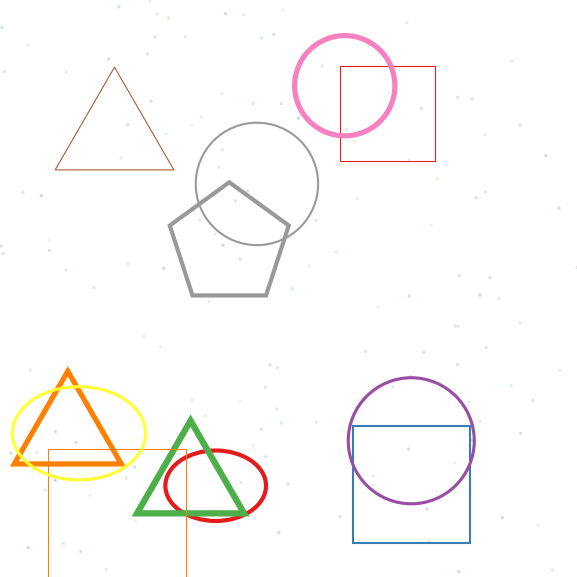[{"shape": "oval", "thickness": 2, "radius": 0.44, "center": [0.374, 0.158]}, {"shape": "square", "thickness": 0.5, "radius": 0.41, "center": [0.671, 0.803]}, {"shape": "square", "thickness": 1, "radius": 0.51, "center": [0.713, 0.16]}, {"shape": "triangle", "thickness": 3, "radius": 0.53, "center": [0.33, 0.164]}, {"shape": "circle", "thickness": 1.5, "radius": 0.55, "center": [0.712, 0.236]}, {"shape": "square", "thickness": 0.5, "radius": 0.6, "center": [0.202, 0.102]}, {"shape": "triangle", "thickness": 2.5, "radius": 0.54, "center": [0.117, 0.249]}, {"shape": "oval", "thickness": 1.5, "radius": 0.58, "center": [0.137, 0.249]}, {"shape": "triangle", "thickness": 0.5, "radius": 0.59, "center": [0.198, 0.764]}, {"shape": "circle", "thickness": 2.5, "radius": 0.43, "center": [0.597, 0.851]}, {"shape": "circle", "thickness": 1, "radius": 0.53, "center": [0.445, 0.681]}, {"shape": "pentagon", "thickness": 2, "radius": 0.54, "center": [0.397, 0.575]}]